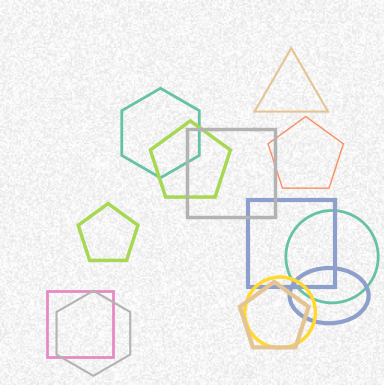[{"shape": "hexagon", "thickness": 2, "radius": 0.58, "center": [0.417, 0.654]}, {"shape": "circle", "thickness": 2, "radius": 0.6, "center": [0.862, 0.333]}, {"shape": "pentagon", "thickness": 1, "radius": 0.51, "center": [0.794, 0.595]}, {"shape": "square", "thickness": 3, "radius": 0.56, "center": [0.756, 0.368]}, {"shape": "oval", "thickness": 3, "radius": 0.51, "center": [0.855, 0.232]}, {"shape": "square", "thickness": 2, "radius": 0.43, "center": [0.207, 0.159]}, {"shape": "pentagon", "thickness": 2.5, "radius": 0.55, "center": [0.494, 0.577]}, {"shape": "pentagon", "thickness": 2.5, "radius": 0.41, "center": [0.281, 0.39]}, {"shape": "circle", "thickness": 2.5, "radius": 0.46, "center": [0.727, 0.188]}, {"shape": "triangle", "thickness": 1.5, "radius": 0.55, "center": [0.757, 0.765]}, {"shape": "pentagon", "thickness": 3, "radius": 0.47, "center": [0.712, 0.174]}, {"shape": "square", "thickness": 2.5, "radius": 0.57, "center": [0.6, 0.55]}, {"shape": "hexagon", "thickness": 1.5, "radius": 0.55, "center": [0.243, 0.134]}]